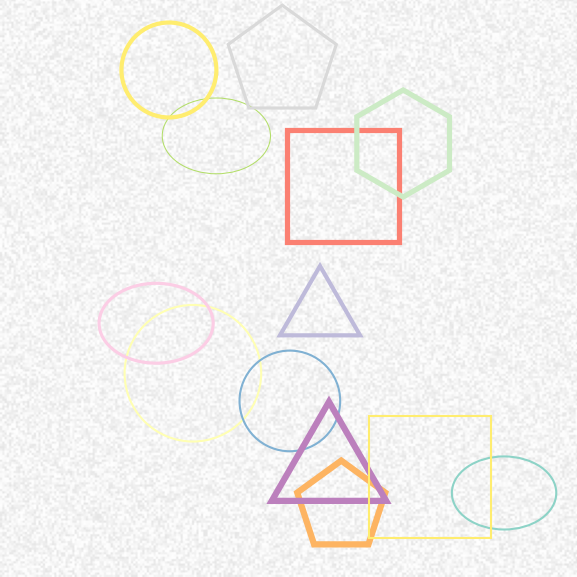[{"shape": "oval", "thickness": 1, "radius": 0.45, "center": [0.873, 0.146]}, {"shape": "circle", "thickness": 1, "radius": 0.59, "center": [0.334, 0.353]}, {"shape": "triangle", "thickness": 2, "radius": 0.4, "center": [0.554, 0.459]}, {"shape": "square", "thickness": 2.5, "radius": 0.49, "center": [0.594, 0.677]}, {"shape": "circle", "thickness": 1, "radius": 0.44, "center": [0.502, 0.305]}, {"shape": "pentagon", "thickness": 3, "radius": 0.4, "center": [0.591, 0.121]}, {"shape": "oval", "thickness": 0.5, "radius": 0.47, "center": [0.375, 0.764]}, {"shape": "oval", "thickness": 1.5, "radius": 0.49, "center": [0.27, 0.439]}, {"shape": "pentagon", "thickness": 1.5, "radius": 0.49, "center": [0.489, 0.892]}, {"shape": "triangle", "thickness": 3, "radius": 0.57, "center": [0.57, 0.189]}, {"shape": "hexagon", "thickness": 2.5, "radius": 0.46, "center": [0.698, 0.751]}, {"shape": "circle", "thickness": 2, "radius": 0.41, "center": [0.292, 0.878]}, {"shape": "square", "thickness": 1, "radius": 0.53, "center": [0.744, 0.174]}]